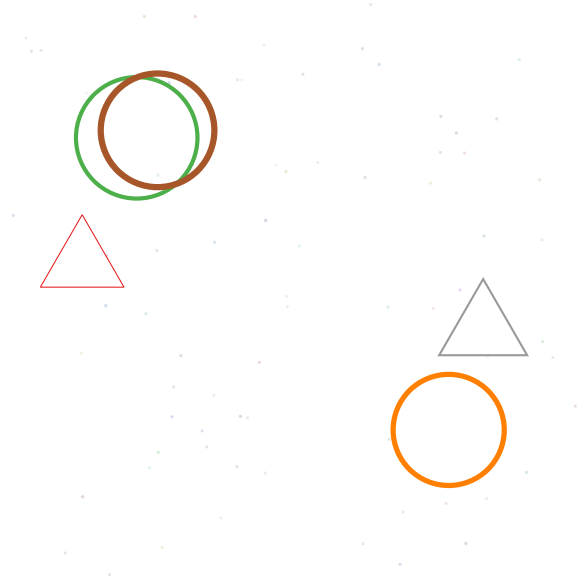[{"shape": "triangle", "thickness": 0.5, "radius": 0.42, "center": [0.142, 0.544]}, {"shape": "circle", "thickness": 2, "radius": 0.53, "center": [0.237, 0.761]}, {"shape": "circle", "thickness": 2.5, "radius": 0.48, "center": [0.777, 0.255]}, {"shape": "circle", "thickness": 3, "radius": 0.49, "center": [0.273, 0.773]}, {"shape": "triangle", "thickness": 1, "radius": 0.44, "center": [0.837, 0.428]}]